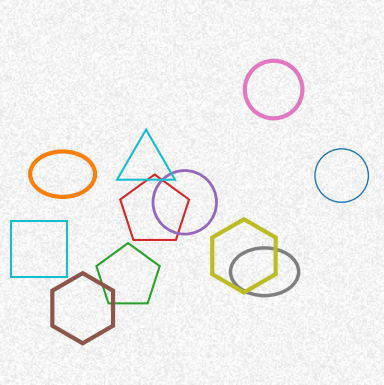[{"shape": "circle", "thickness": 1, "radius": 0.35, "center": [0.887, 0.544]}, {"shape": "oval", "thickness": 3, "radius": 0.42, "center": [0.163, 0.548]}, {"shape": "pentagon", "thickness": 1.5, "radius": 0.43, "center": [0.333, 0.282]}, {"shape": "pentagon", "thickness": 1.5, "radius": 0.47, "center": [0.402, 0.453]}, {"shape": "circle", "thickness": 2, "radius": 0.41, "center": [0.48, 0.474]}, {"shape": "hexagon", "thickness": 3, "radius": 0.46, "center": [0.215, 0.199]}, {"shape": "circle", "thickness": 3, "radius": 0.37, "center": [0.711, 0.767]}, {"shape": "oval", "thickness": 2.5, "radius": 0.44, "center": [0.687, 0.294]}, {"shape": "hexagon", "thickness": 3, "radius": 0.48, "center": [0.634, 0.335]}, {"shape": "square", "thickness": 1.5, "radius": 0.36, "center": [0.101, 0.353]}, {"shape": "triangle", "thickness": 1.5, "radius": 0.43, "center": [0.379, 0.577]}]